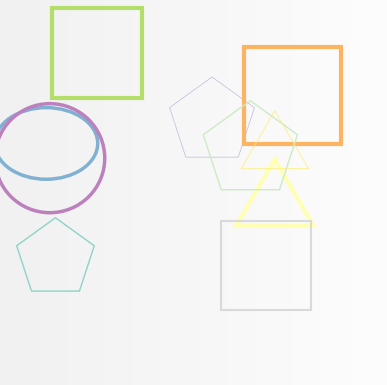[{"shape": "pentagon", "thickness": 1, "radius": 0.53, "center": [0.143, 0.329]}, {"shape": "triangle", "thickness": 3, "radius": 0.58, "center": [0.709, 0.471]}, {"shape": "pentagon", "thickness": 0.5, "radius": 0.58, "center": [0.547, 0.685]}, {"shape": "oval", "thickness": 2.5, "radius": 0.66, "center": [0.119, 0.627]}, {"shape": "square", "thickness": 3, "radius": 0.63, "center": [0.755, 0.753]}, {"shape": "square", "thickness": 3, "radius": 0.58, "center": [0.251, 0.863]}, {"shape": "square", "thickness": 1.5, "radius": 0.58, "center": [0.686, 0.31]}, {"shape": "circle", "thickness": 2.5, "radius": 0.71, "center": [0.129, 0.589]}, {"shape": "pentagon", "thickness": 1, "radius": 0.64, "center": [0.646, 0.611]}, {"shape": "triangle", "thickness": 0.5, "radius": 0.5, "center": [0.709, 0.612]}]